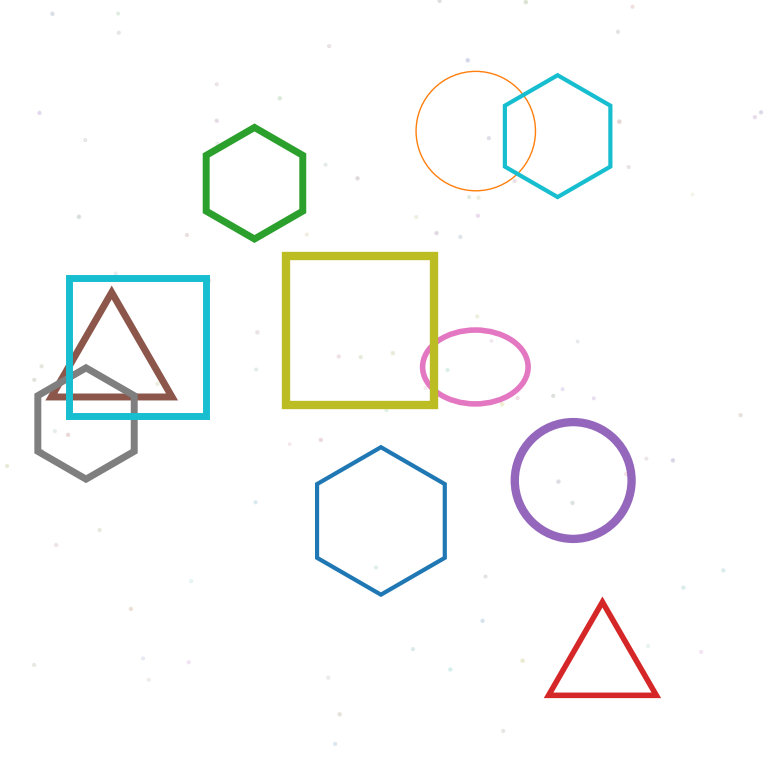[{"shape": "hexagon", "thickness": 1.5, "radius": 0.48, "center": [0.495, 0.323]}, {"shape": "circle", "thickness": 0.5, "radius": 0.39, "center": [0.618, 0.83]}, {"shape": "hexagon", "thickness": 2.5, "radius": 0.36, "center": [0.33, 0.762]}, {"shape": "triangle", "thickness": 2, "radius": 0.4, "center": [0.782, 0.137]}, {"shape": "circle", "thickness": 3, "radius": 0.38, "center": [0.744, 0.376]}, {"shape": "triangle", "thickness": 2.5, "radius": 0.45, "center": [0.145, 0.53]}, {"shape": "oval", "thickness": 2, "radius": 0.34, "center": [0.617, 0.523]}, {"shape": "hexagon", "thickness": 2.5, "radius": 0.36, "center": [0.112, 0.45]}, {"shape": "square", "thickness": 3, "radius": 0.48, "center": [0.467, 0.571]}, {"shape": "square", "thickness": 2.5, "radius": 0.45, "center": [0.179, 0.549]}, {"shape": "hexagon", "thickness": 1.5, "radius": 0.4, "center": [0.724, 0.823]}]